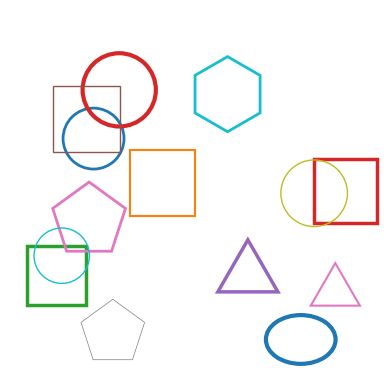[{"shape": "oval", "thickness": 3, "radius": 0.45, "center": [0.781, 0.118]}, {"shape": "circle", "thickness": 2, "radius": 0.4, "center": [0.243, 0.64]}, {"shape": "square", "thickness": 1.5, "radius": 0.43, "center": [0.422, 0.525]}, {"shape": "square", "thickness": 2.5, "radius": 0.38, "center": [0.146, 0.284]}, {"shape": "circle", "thickness": 3, "radius": 0.48, "center": [0.31, 0.767]}, {"shape": "square", "thickness": 2.5, "radius": 0.41, "center": [0.897, 0.505]}, {"shape": "triangle", "thickness": 2.5, "radius": 0.45, "center": [0.644, 0.287]}, {"shape": "square", "thickness": 1, "radius": 0.43, "center": [0.225, 0.691]}, {"shape": "triangle", "thickness": 1.5, "radius": 0.37, "center": [0.871, 0.243]}, {"shape": "pentagon", "thickness": 2, "radius": 0.5, "center": [0.231, 0.428]}, {"shape": "pentagon", "thickness": 0.5, "radius": 0.43, "center": [0.293, 0.136]}, {"shape": "circle", "thickness": 1, "radius": 0.43, "center": [0.816, 0.498]}, {"shape": "hexagon", "thickness": 2, "radius": 0.49, "center": [0.591, 0.755]}, {"shape": "circle", "thickness": 1, "radius": 0.36, "center": [0.16, 0.336]}]